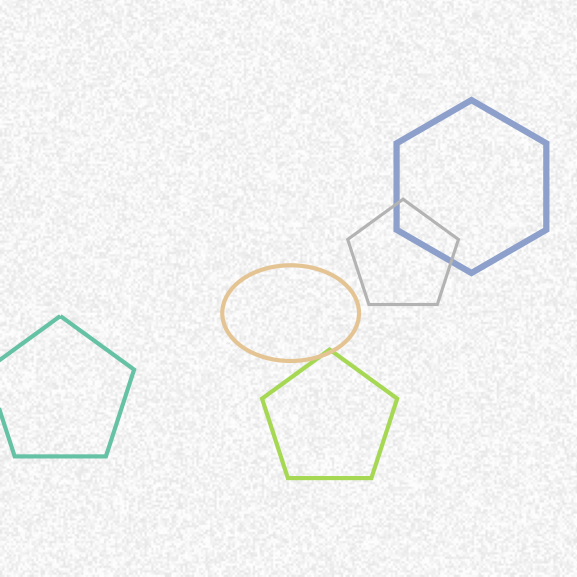[{"shape": "pentagon", "thickness": 2, "radius": 0.67, "center": [0.104, 0.318]}, {"shape": "hexagon", "thickness": 3, "radius": 0.75, "center": [0.816, 0.676]}, {"shape": "pentagon", "thickness": 2, "radius": 0.62, "center": [0.571, 0.271]}, {"shape": "oval", "thickness": 2, "radius": 0.59, "center": [0.503, 0.457]}, {"shape": "pentagon", "thickness": 1.5, "radius": 0.5, "center": [0.698, 0.553]}]